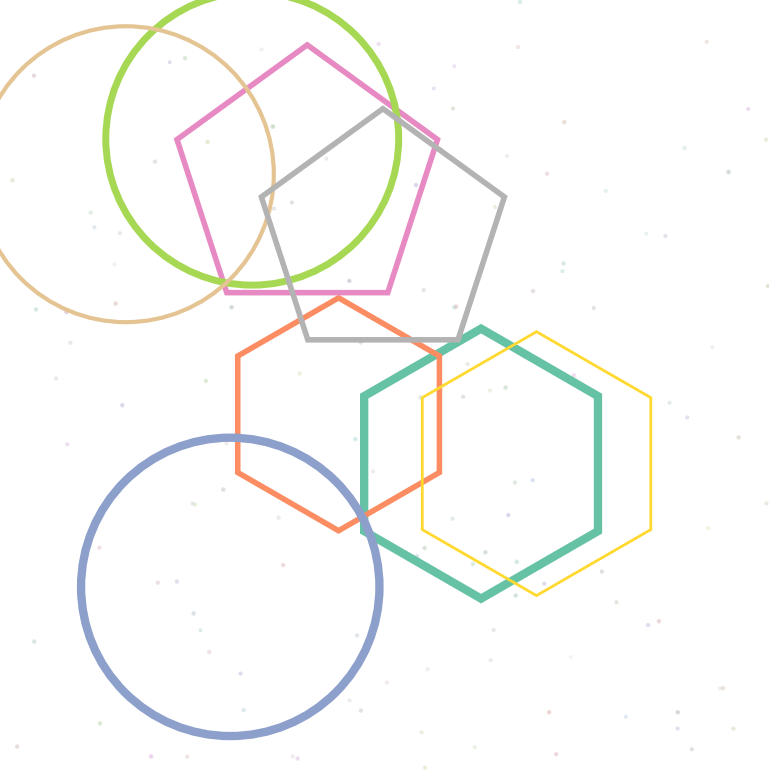[{"shape": "hexagon", "thickness": 3, "radius": 0.88, "center": [0.625, 0.398]}, {"shape": "hexagon", "thickness": 2, "radius": 0.76, "center": [0.44, 0.462]}, {"shape": "circle", "thickness": 3, "radius": 0.97, "center": [0.299, 0.238]}, {"shape": "pentagon", "thickness": 2, "radius": 0.89, "center": [0.399, 0.764]}, {"shape": "circle", "thickness": 2.5, "radius": 0.95, "center": [0.328, 0.82]}, {"shape": "hexagon", "thickness": 1, "radius": 0.86, "center": [0.697, 0.398]}, {"shape": "circle", "thickness": 1.5, "radius": 0.96, "center": [0.163, 0.774]}, {"shape": "pentagon", "thickness": 2, "radius": 0.83, "center": [0.497, 0.693]}]